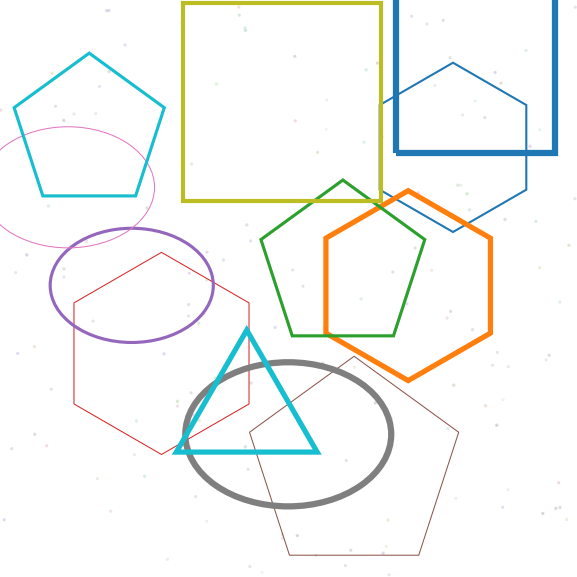[{"shape": "square", "thickness": 3, "radius": 0.69, "center": [0.823, 0.873]}, {"shape": "hexagon", "thickness": 1, "radius": 0.73, "center": [0.784, 0.744]}, {"shape": "hexagon", "thickness": 2.5, "radius": 0.82, "center": [0.707, 0.505]}, {"shape": "pentagon", "thickness": 1.5, "radius": 0.75, "center": [0.594, 0.538]}, {"shape": "hexagon", "thickness": 0.5, "radius": 0.88, "center": [0.28, 0.387]}, {"shape": "oval", "thickness": 1.5, "radius": 0.71, "center": [0.228, 0.505]}, {"shape": "pentagon", "thickness": 0.5, "radius": 0.95, "center": [0.613, 0.192]}, {"shape": "oval", "thickness": 0.5, "radius": 0.75, "center": [0.118, 0.675]}, {"shape": "oval", "thickness": 3, "radius": 0.89, "center": [0.499, 0.247]}, {"shape": "square", "thickness": 2, "radius": 0.86, "center": [0.488, 0.823]}, {"shape": "pentagon", "thickness": 1.5, "radius": 0.68, "center": [0.154, 0.77]}, {"shape": "triangle", "thickness": 2.5, "radius": 0.7, "center": [0.427, 0.287]}]